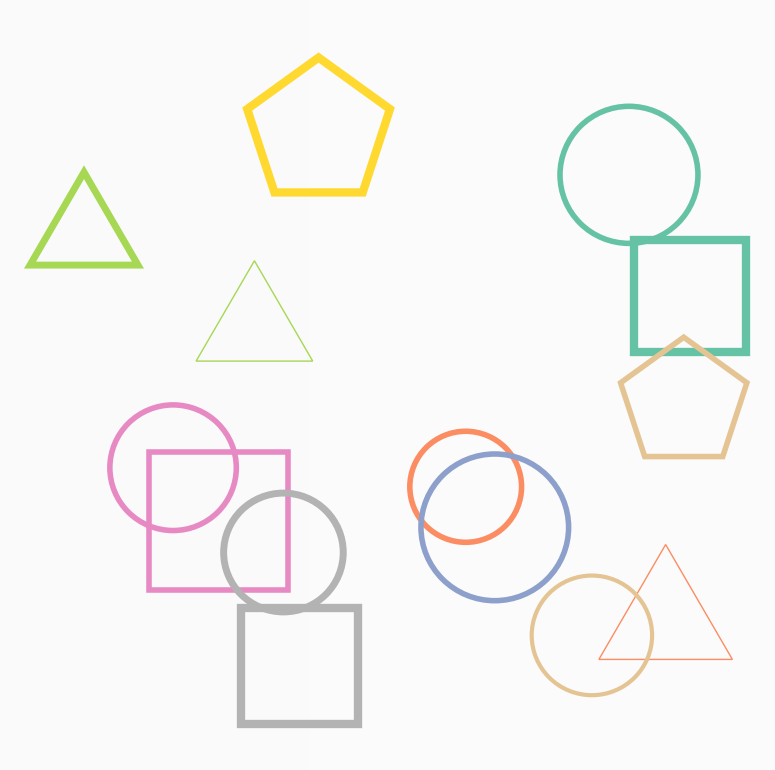[{"shape": "square", "thickness": 3, "radius": 0.36, "center": [0.89, 0.616]}, {"shape": "circle", "thickness": 2, "radius": 0.45, "center": [0.812, 0.773]}, {"shape": "triangle", "thickness": 0.5, "radius": 0.5, "center": [0.859, 0.193]}, {"shape": "circle", "thickness": 2, "radius": 0.36, "center": [0.601, 0.368]}, {"shape": "circle", "thickness": 2, "radius": 0.48, "center": [0.638, 0.315]}, {"shape": "square", "thickness": 2, "radius": 0.45, "center": [0.282, 0.324]}, {"shape": "circle", "thickness": 2, "radius": 0.41, "center": [0.223, 0.393]}, {"shape": "triangle", "thickness": 0.5, "radius": 0.43, "center": [0.328, 0.574]}, {"shape": "triangle", "thickness": 2.5, "radius": 0.4, "center": [0.108, 0.696]}, {"shape": "pentagon", "thickness": 3, "radius": 0.48, "center": [0.411, 0.828]}, {"shape": "pentagon", "thickness": 2, "radius": 0.43, "center": [0.882, 0.476]}, {"shape": "circle", "thickness": 1.5, "radius": 0.39, "center": [0.764, 0.175]}, {"shape": "square", "thickness": 3, "radius": 0.38, "center": [0.387, 0.135]}, {"shape": "circle", "thickness": 2.5, "radius": 0.39, "center": [0.366, 0.282]}]